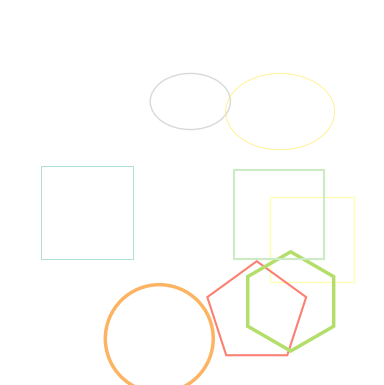[{"shape": "square", "thickness": 0.5, "radius": 0.6, "center": [0.226, 0.448]}, {"shape": "square", "thickness": 1, "radius": 0.55, "center": [0.81, 0.378]}, {"shape": "pentagon", "thickness": 1.5, "radius": 0.67, "center": [0.667, 0.187]}, {"shape": "circle", "thickness": 2.5, "radius": 0.7, "center": [0.414, 0.12]}, {"shape": "hexagon", "thickness": 2.5, "radius": 0.64, "center": [0.755, 0.217]}, {"shape": "oval", "thickness": 1, "radius": 0.52, "center": [0.494, 0.736]}, {"shape": "square", "thickness": 1.5, "radius": 0.58, "center": [0.725, 0.443]}, {"shape": "oval", "thickness": 0.5, "radius": 0.71, "center": [0.728, 0.71]}]